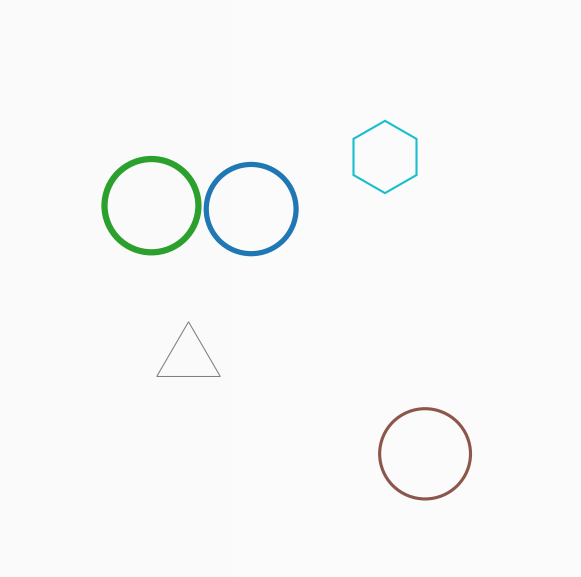[{"shape": "circle", "thickness": 2.5, "radius": 0.39, "center": [0.432, 0.637]}, {"shape": "circle", "thickness": 3, "radius": 0.4, "center": [0.261, 0.643]}, {"shape": "circle", "thickness": 1.5, "radius": 0.39, "center": [0.731, 0.213]}, {"shape": "triangle", "thickness": 0.5, "radius": 0.32, "center": [0.324, 0.379]}, {"shape": "hexagon", "thickness": 1, "radius": 0.31, "center": [0.662, 0.727]}]